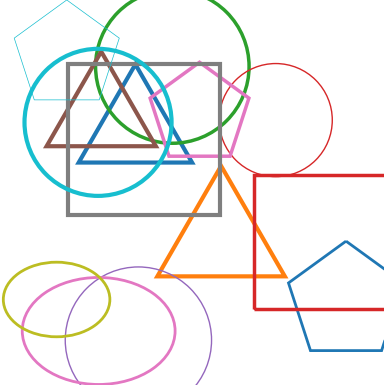[{"shape": "triangle", "thickness": 3, "radius": 0.85, "center": [0.352, 0.663]}, {"shape": "pentagon", "thickness": 2, "radius": 0.79, "center": [0.899, 0.216]}, {"shape": "triangle", "thickness": 3, "radius": 0.96, "center": [0.574, 0.378]}, {"shape": "circle", "thickness": 2.5, "radius": 1.0, "center": [0.448, 0.827]}, {"shape": "square", "thickness": 2.5, "radius": 0.87, "center": [0.834, 0.372]}, {"shape": "circle", "thickness": 1, "radius": 0.73, "center": [0.716, 0.688]}, {"shape": "circle", "thickness": 1, "radius": 0.95, "center": [0.359, 0.117]}, {"shape": "triangle", "thickness": 3, "radius": 0.82, "center": [0.263, 0.702]}, {"shape": "oval", "thickness": 2, "radius": 0.99, "center": [0.256, 0.14]}, {"shape": "pentagon", "thickness": 2.5, "radius": 0.67, "center": [0.518, 0.703]}, {"shape": "square", "thickness": 3, "radius": 0.98, "center": [0.374, 0.638]}, {"shape": "oval", "thickness": 2, "radius": 0.69, "center": [0.147, 0.222]}, {"shape": "circle", "thickness": 3, "radius": 0.95, "center": [0.255, 0.682]}, {"shape": "pentagon", "thickness": 0.5, "radius": 0.72, "center": [0.173, 0.857]}]